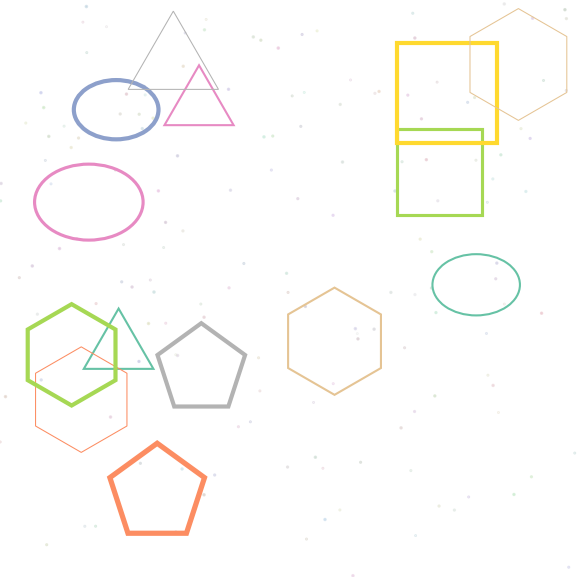[{"shape": "triangle", "thickness": 1, "radius": 0.35, "center": [0.205, 0.395]}, {"shape": "oval", "thickness": 1, "radius": 0.38, "center": [0.825, 0.506]}, {"shape": "hexagon", "thickness": 0.5, "radius": 0.46, "center": [0.141, 0.307]}, {"shape": "pentagon", "thickness": 2.5, "radius": 0.43, "center": [0.272, 0.145]}, {"shape": "oval", "thickness": 2, "radius": 0.37, "center": [0.201, 0.809]}, {"shape": "triangle", "thickness": 1, "radius": 0.35, "center": [0.345, 0.817]}, {"shape": "oval", "thickness": 1.5, "radius": 0.47, "center": [0.154, 0.649]}, {"shape": "hexagon", "thickness": 2, "radius": 0.44, "center": [0.124, 0.385]}, {"shape": "square", "thickness": 1.5, "radius": 0.37, "center": [0.762, 0.701]}, {"shape": "square", "thickness": 2, "radius": 0.43, "center": [0.774, 0.838]}, {"shape": "hexagon", "thickness": 0.5, "radius": 0.48, "center": [0.898, 0.887]}, {"shape": "hexagon", "thickness": 1, "radius": 0.46, "center": [0.579, 0.408]}, {"shape": "pentagon", "thickness": 2, "radius": 0.4, "center": [0.349, 0.36]}, {"shape": "triangle", "thickness": 0.5, "radius": 0.45, "center": [0.3, 0.89]}]